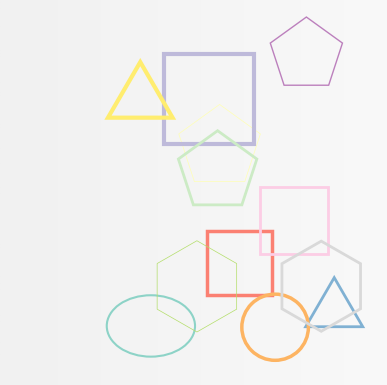[{"shape": "oval", "thickness": 1.5, "radius": 0.57, "center": [0.389, 0.153]}, {"shape": "pentagon", "thickness": 0.5, "radius": 0.55, "center": [0.567, 0.618]}, {"shape": "square", "thickness": 3, "radius": 0.58, "center": [0.54, 0.743]}, {"shape": "square", "thickness": 2.5, "radius": 0.42, "center": [0.618, 0.316]}, {"shape": "triangle", "thickness": 2, "radius": 0.42, "center": [0.863, 0.194]}, {"shape": "circle", "thickness": 2.5, "radius": 0.43, "center": [0.71, 0.15]}, {"shape": "hexagon", "thickness": 0.5, "radius": 0.59, "center": [0.508, 0.256]}, {"shape": "square", "thickness": 2, "radius": 0.44, "center": [0.758, 0.427]}, {"shape": "hexagon", "thickness": 2, "radius": 0.59, "center": [0.829, 0.257]}, {"shape": "pentagon", "thickness": 1, "radius": 0.49, "center": [0.791, 0.858]}, {"shape": "pentagon", "thickness": 2, "radius": 0.53, "center": [0.562, 0.554]}, {"shape": "triangle", "thickness": 3, "radius": 0.48, "center": [0.362, 0.742]}]